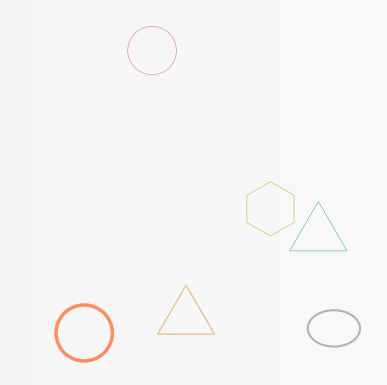[{"shape": "triangle", "thickness": 0.5, "radius": 0.43, "center": [0.822, 0.391]}, {"shape": "circle", "thickness": 2.5, "radius": 0.36, "center": [0.217, 0.135]}, {"shape": "circle", "thickness": 0.5, "radius": 0.31, "center": [0.392, 0.869]}, {"shape": "hexagon", "thickness": 0.5, "radius": 0.35, "center": [0.698, 0.458]}, {"shape": "triangle", "thickness": 1, "radius": 0.42, "center": [0.48, 0.174]}, {"shape": "oval", "thickness": 1.5, "radius": 0.34, "center": [0.862, 0.147]}]